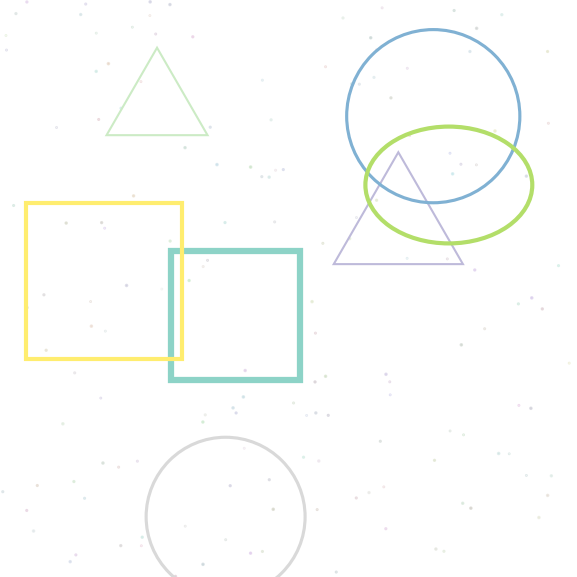[{"shape": "square", "thickness": 3, "radius": 0.56, "center": [0.408, 0.453]}, {"shape": "triangle", "thickness": 1, "radius": 0.65, "center": [0.69, 0.606]}, {"shape": "circle", "thickness": 1.5, "radius": 0.75, "center": [0.75, 0.798]}, {"shape": "oval", "thickness": 2, "radius": 0.72, "center": [0.777, 0.679]}, {"shape": "circle", "thickness": 1.5, "radius": 0.69, "center": [0.391, 0.104]}, {"shape": "triangle", "thickness": 1, "radius": 0.5, "center": [0.272, 0.816]}, {"shape": "square", "thickness": 2, "radius": 0.67, "center": [0.18, 0.512]}]